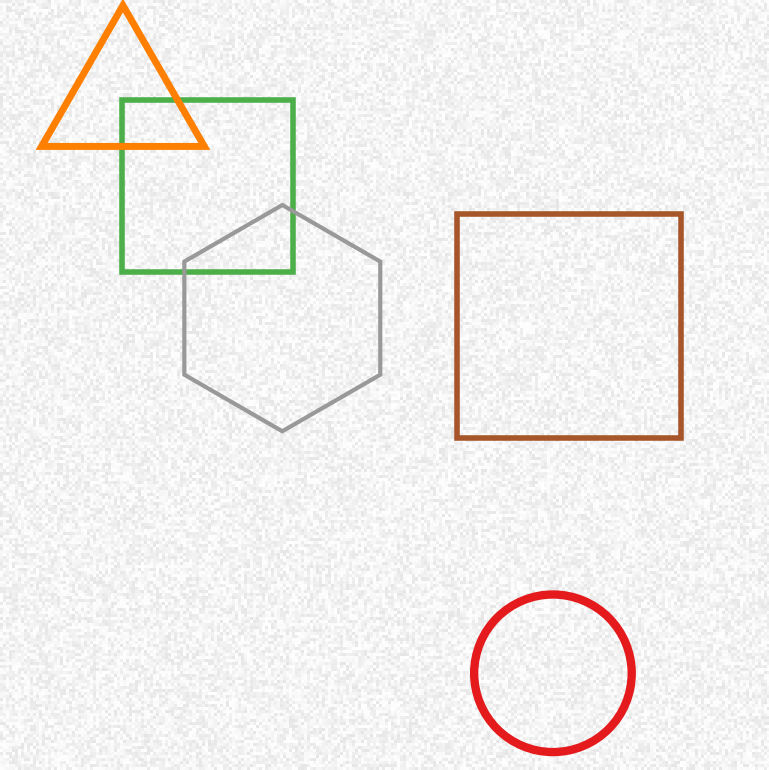[{"shape": "circle", "thickness": 3, "radius": 0.51, "center": [0.718, 0.126]}, {"shape": "square", "thickness": 2, "radius": 0.56, "center": [0.269, 0.758]}, {"shape": "triangle", "thickness": 2.5, "radius": 0.61, "center": [0.16, 0.871]}, {"shape": "square", "thickness": 2, "radius": 0.73, "center": [0.739, 0.577]}, {"shape": "hexagon", "thickness": 1.5, "radius": 0.73, "center": [0.367, 0.587]}]